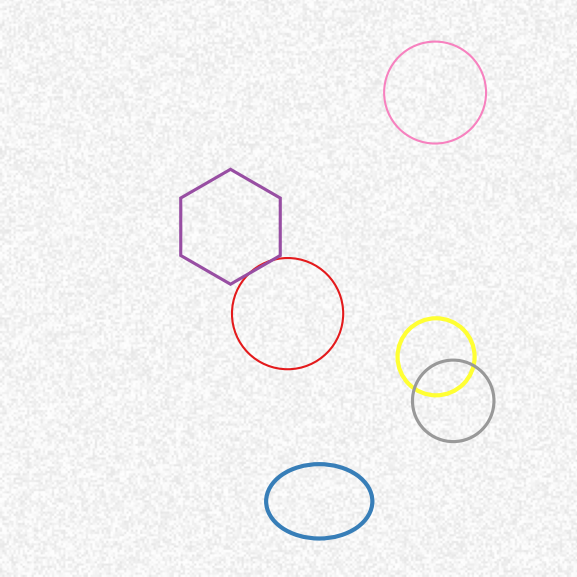[{"shape": "circle", "thickness": 1, "radius": 0.48, "center": [0.498, 0.456]}, {"shape": "oval", "thickness": 2, "radius": 0.46, "center": [0.553, 0.131]}, {"shape": "hexagon", "thickness": 1.5, "radius": 0.5, "center": [0.399, 0.606]}, {"shape": "circle", "thickness": 2, "radius": 0.33, "center": [0.755, 0.381]}, {"shape": "circle", "thickness": 1, "radius": 0.44, "center": [0.753, 0.839]}, {"shape": "circle", "thickness": 1.5, "radius": 0.35, "center": [0.785, 0.305]}]